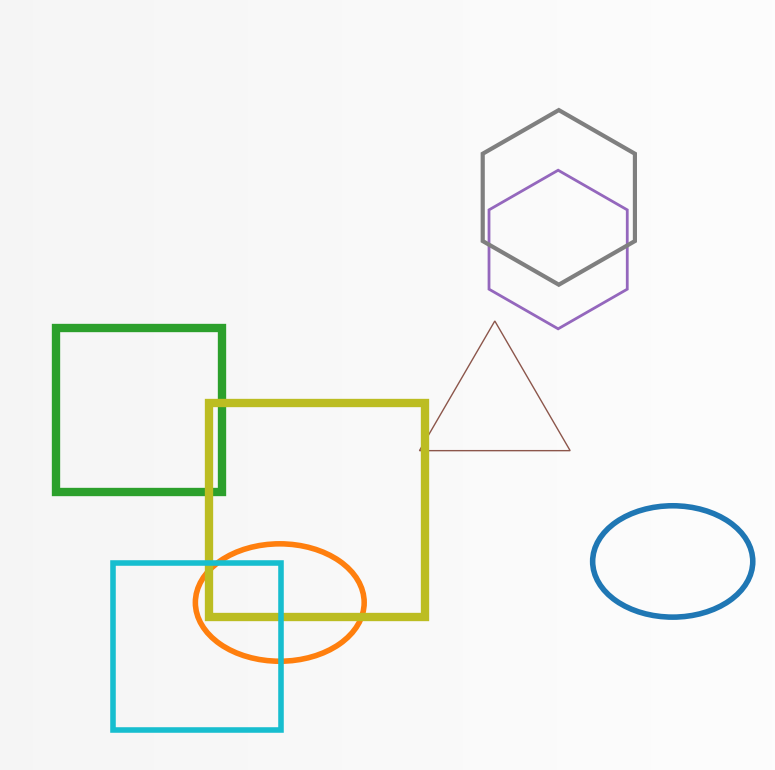[{"shape": "oval", "thickness": 2, "radius": 0.52, "center": [0.868, 0.271]}, {"shape": "oval", "thickness": 2, "radius": 0.54, "center": [0.361, 0.217]}, {"shape": "square", "thickness": 3, "radius": 0.53, "center": [0.18, 0.467]}, {"shape": "hexagon", "thickness": 1, "radius": 0.51, "center": [0.72, 0.676]}, {"shape": "triangle", "thickness": 0.5, "radius": 0.56, "center": [0.638, 0.471]}, {"shape": "hexagon", "thickness": 1.5, "radius": 0.57, "center": [0.721, 0.744]}, {"shape": "square", "thickness": 3, "radius": 0.7, "center": [0.409, 0.338]}, {"shape": "square", "thickness": 2, "radius": 0.54, "center": [0.255, 0.161]}]